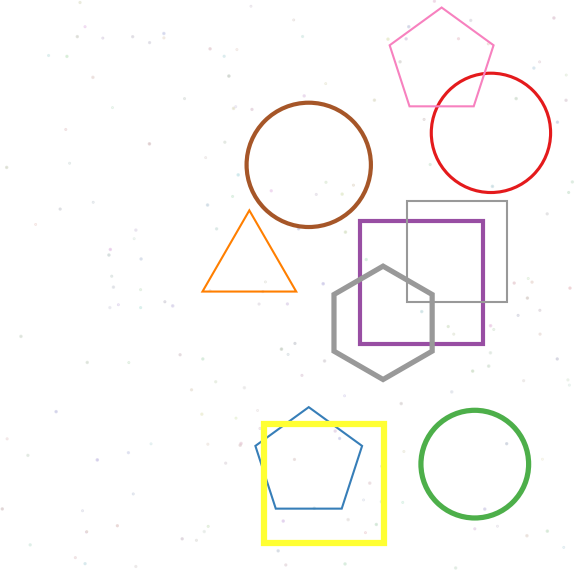[{"shape": "circle", "thickness": 1.5, "radius": 0.52, "center": [0.85, 0.769]}, {"shape": "pentagon", "thickness": 1, "radius": 0.49, "center": [0.535, 0.197]}, {"shape": "circle", "thickness": 2.5, "radius": 0.47, "center": [0.822, 0.195]}, {"shape": "square", "thickness": 2, "radius": 0.53, "center": [0.73, 0.51]}, {"shape": "triangle", "thickness": 1, "radius": 0.47, "center": [0.432, 0.541]}, {"shape": "square", "thickness": 3, "radius": 0.52, "center": [0.561, 0.162]}, {"shape": "circle", "thickness": 2, "radius": 0.54, "center": [0.535, 0.714]}, {"shape": "pentagon", "thickness": 1, "radius": 0.47, "center": [0.765, 0.892]}, {"shape": "hexagon", "thickness": 2.5, "radius": 0.49, "center": [0.663, 0.44]}, {"shape": "square", "thickness": 1, "radius": 0.44, "center": [0.792, 0.563]}]